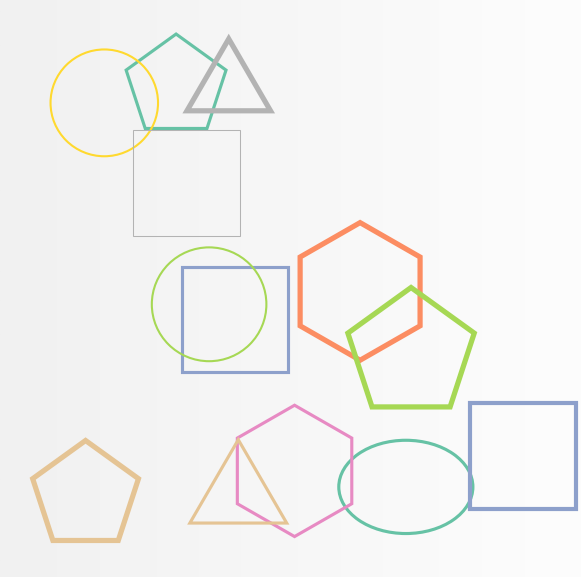[{"shape": "oval", "thickness": 1.5, "radius": 0.58, "center": [0.698, 0.156]}, {"shape": "pentagon", "thickness": 1.5, "radius": 0.45, "center": [0.303, 0.85]}, {"shape": "hexagon", "thickness": 2.5, "radius": 0.6, "center": [0.62, 0.494]}, {"shape": "square", "thickness": 2, "radius": 0.46, "center": [0.9, 0.209]}, {"shape": "square", "thickness": 1.5, "radius": 0.46, "center": [0.405, 0.446]}, {"shape": "hexagon", "thickness": 1.5, "radius": 0.57, "center": [0.507, 0.184]}, {"shape": "circle", "thickness": 1, "radius": 0.49, "center": [0.36, 0.472]}, {"shape": "pentagon", "thickness": 2.5, "radius": 0.57, "center": [0.707, 0.387]}, {"shape": "circle", "thickness": 1, "radius": 0.46, "center": [0.179, 0.821]}, {"shape": "triangle", "thickness": 1.5, "radius": 0.48, "center": [0.41, 0.142]}, {"shape": "pentagon", "thickness": 2.5, "radius": 0.48, "center": [0.147, 0.141]}, {"shape": "square", "thickness": 0.5, "radius": 0.46, "center": [0.321, 0.682]}, {"shape": "triangle", "thickness": 2.5, "radius": 0.41, "center": [0.394, 0.849]}]